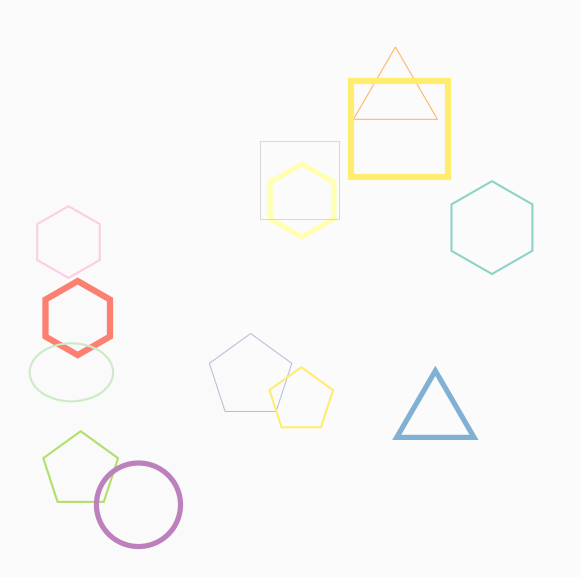[{"shape": "hexagon", "thickness": 1, "radius": 0.4, "center": [0.846, 0.605]}, {"shape": "hexagon", "thickness": 2.5, "radius": 0.32, "center": [0.52, 0.652]}, {"shape": "pentagon", "thickness": 0.5, "radius": 0.37, "center": [0.431, 0.347]}, {"shape": "hexagon", "thickness": 3, "radius": 0.32, "center": [0.134, 0.448]}, {"shape": "triangle", "thickness": 2.5, "radius": 0.38, "center": [0.749, 0.28]}, {"shape": "triangle", "thickness": 0.5, "radius": 0.42, "center": [0.68, 0.834]}, {"shape": "pentagon", "thickness": 1, "radius": 0.34, "center": [0.139, 0.185]}, {"shape": "hexagon", "thickness": 1, "radius": 0.31, "center": [0.118, 0.58]}, {"shape": "square", "thickness": 0.5, "radius": 0.34, "center": [0.515, 0.688]}, {"shape": "circle", "thickness": 2.5, "radius": 0.36, "center": [0.238, 0.125]}, {"shape": "oval", "thickness": 1, "radius": 0.36, "center": [0.123, 0.354]}, {"shape": "pentagon", "thickness": 1, "radius": 0.29, "center": [0.518, 0.306]}, {"shape": "square", "thickness": 3, "radius": 0.42, "center": [0.687, 0.775]}]